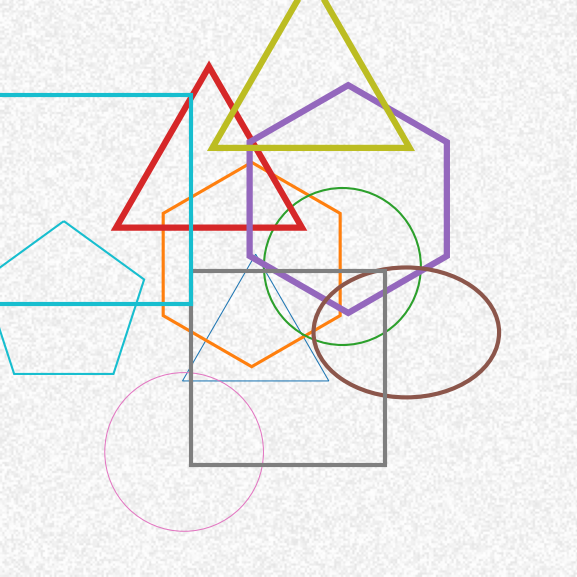[{"shape": "triangle", "thickness": 0.5, "radius": 0.73, "center": [0.443, 0.413]}, {"shape": "hexagon", "thickness": 1.5, "radius": 0.88, "center": [0.436, 0.541]}, {"shape": "circle", "thickness": 1, "radius": 0.68, "center": [0.593, 0.538]}, {"shape": "triangle", "thickness": 3, "radius": 0.93, "center": [0.362, 0.698]}, {"shape": "hexagon", "thickness": 3, "radius": 0.99, "center": [0.603, 0.654]}, {"shape": "oval", "thickness": 2, "radius": 0.8, "center": [0.704, 0.423]}, {"shape": "circle", "thickness": 0.5, "radius": 0.69, "center": [0.319, 0.217]}, {"shape": "square", "thickness": 2, "radius": 0.84, "center": [0.499, 0.361]}, {"shape": "triangle", "thickness": 3, "radius": 0.99, "center": [0.539, 0.842]}, {"shape": "square", "thickness": 2, "radius": 0.9, "center": [0.151, 0.654]}, {"shape": "pentagon", "thickness": 1, "radius": 0.73, "center": [0.11, 0.47]}]